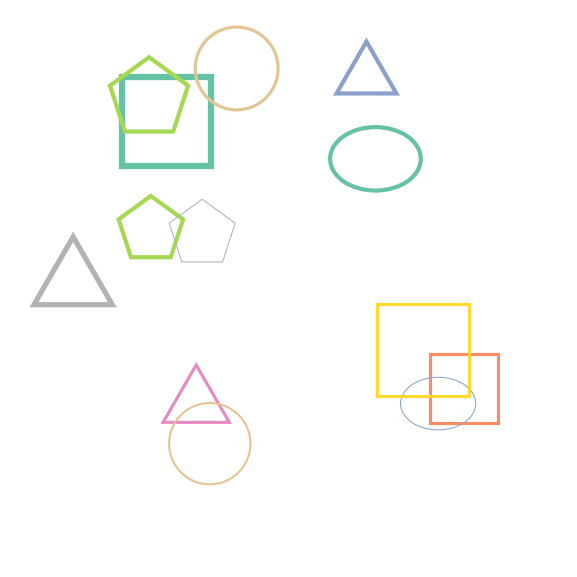[{"shape": "oval", "thickness": 2, "radius": 0.39, "center": [0.65, 0.724]}, {"shape": "square", "thickness": 3, "radius": 0.39, "center": [0.287, 0.789]}, {"shape": "square", "thickness": 1.5, "radius": 0.3, "center": [0.804, 0.326]}, {"shape": "oval", "thickness": 0.5, "radius": 0.33, "center": [0.759, 0.3]}, {"shape": "triangle", "thickness": 2, "radius": 0.3, "center": [0.635, 0.867]}, {"shape": "triangle", "thickness": 1.5, "radius": 0.33, "center": [0.34, 0.301]}, {"shape": "pentagon", "thickness": 2, "radius": 0.29, "center": [0.261, 0.601]}, {"shape": "pentagon", "thickness": 2, "radius": 0.36, "center": [0.258, 0.829]}, {"shape": "square", "thickness": 1.5, "radius": 0.4, "center": [0.733, 0.393]}, {"shape": "circle", "thickness": 1, "radius": 0.35, "center": [0.363, 0.231]}, {"shape": "circle", "thickness": 1.5, "radius": 0.36, "center": [0.41, 0.881]}, {"shape": "pentagon", "thickness": 0.5, "radius": 0.3, "center": [0.35, 0.594]}, {"shape": "triangle", "thickness": 2.5, "radius": 0.39, "center": [0.127, 0.511]}]